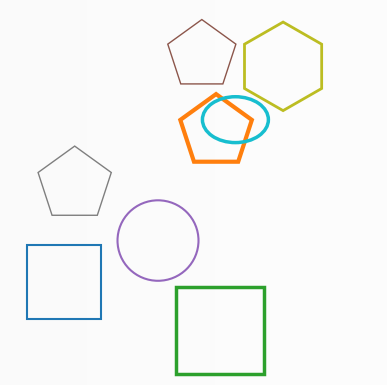[{"shape": "square", "thickness": 1.5, "radius": 0.48, "center": [0.165, 0.267]}, {"shape": "pentagon", "thickness": 3, "radius": 0.49, "center": [0.558, 0.658]}, {"shape": "square", "thickness": 2.5, "radius": 0.57, "center": [0.567, 0.142]}, {"shape": "circle", "thickness": 1.5, "radius": 0.52, "center": [0.408, 0.375]}, {"shape": "pentagon", "thickness": 1, "radius": 0.46, "center": [0.521, 0.857]}, {"shape": "pentagon", "thickness": 1, "radius": 0.5, "center": [0.193, 0.521]}, {"shape": "hexagon", "thickness": 2, "radius": 0.57, "center": [0.731, 0.828]}, {"shape": "oval", "thickness": 2.5, "radius": 0.43, "center": [0.608, 0.689]}]